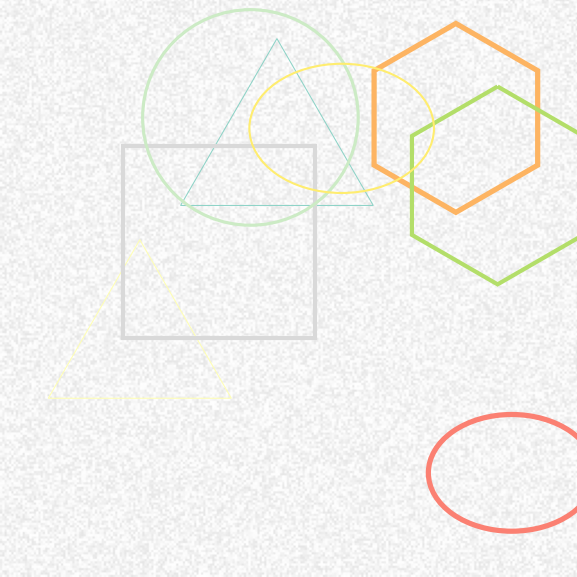[{"shape": "triangle", "thickness": 0.5, "radius": 0.96, "center": [0.48, 0.74]}, {"shape": "triangle", "thickness": 0.5, "radius": 0.91, "center": [0.242, 0.401]}, {"shape": "oval", "thickness": 2.5, "radius": 0.72, "center": [0.886, 0.18]}, {"shape": "hexagon", "thickness": 2.5, "radius": 0.82, "center": [0.789, 0.795]}, {"shape": "hexagon", "thickness": 2, "radius": 0.86, "center": [0.862, 0.678]}, {"shape": "square", "thickness": 2, "radius": 0.83, "center": [0.379, 0.58]}, {"shape": "circle", "thickness": 1.5, "radius": 0.93, "center": [0.434, 0.796]}, {"shape": "oval", "thickness": 1, "radius": 0.8, "center": [0.592, 0.777]}]